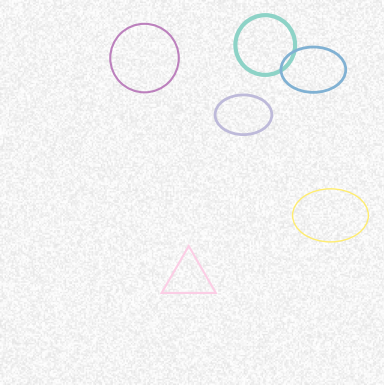[{"shape": "circle", "thickness": 3, "radius": 0.39, "center": [0.689, 0.883]}, {"shape": "oval", "thickness": 2, "radius": 0.37, "center": [0.632, 0.702]}, {"shape": "oval", "thickness": 2, "radius": 0.42, "center": [0.814, 0.819]}, {"shape": "triangle", "thickness": 1.5, "radius": 0.41, "center": [0.49, 0.28]}, {"shape": "circle", "thickness": 1.5, "radius": 0.44, "center": [0.375, 0.849]}, {"shape": "oval", "thickness": 1, "radius": 0.49, "center": [0.858, 0.441]}]